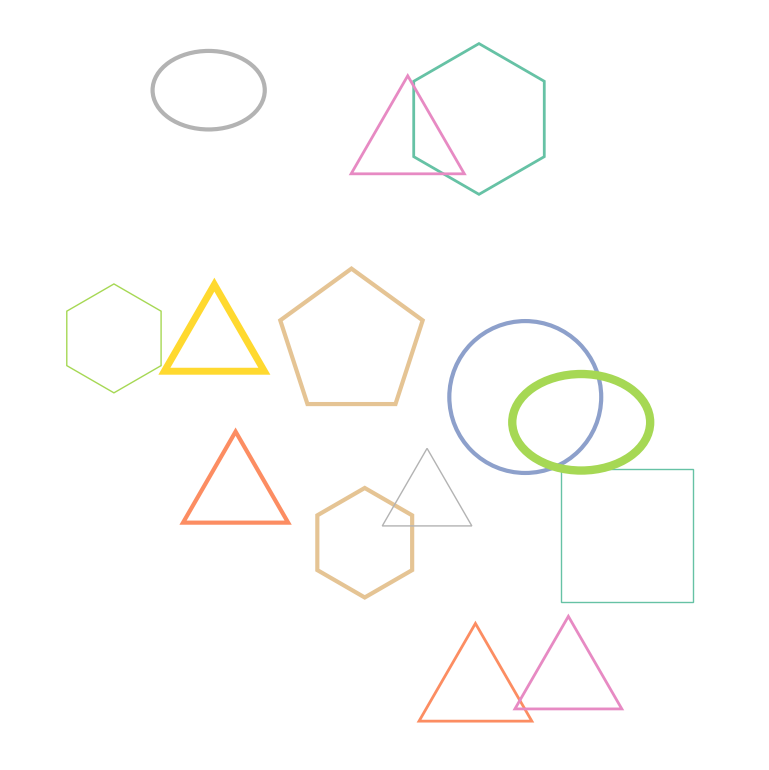[{"shape": "hexagon", "thickness": 1, "radius": 0.49, "center": [0.622, 0.845]}, {"shape": "square", "thickness": 0.5, "radius": 0.43, "center": [0.814, 0.305]}, {"shape": "triangle", "thickness": 1.5, "radius": 0.39, "center": [0.306, 0.361]}, {"shape": "triangle", "thickness": 1, "radius": 0.42, "center": [0.617, 0.106]}, {"shape": "circle", "thickness": 1.5, "radius": 0.49, "center": [0.682, 0.484]}, {"shape": "triangle", "thickness": 1, "radius": 0.42, "center": [0.53, 0.817]}, {"shape": "triangle", "thickness": 1, "radius": 0.4, "center": [0.738, 0.119]}, {"shape": "hexagon", "thickness": 0.5, "radius": 0.35, "center": [0.148, 0.561]}, {"shape": "oval", "thickness": 3, "radius": 0.45, "center": [0.755, 0.452]}, {"shape": "triangle", "thickness": 2.5, "radius": 0.37, "center": [0.278, 0.555]}, {"shape": "hexagon", "thickness": 1.5, "radius": 0.36, "center": [0.474, 0.295]}, {"shape": "pentagon", "thickness": 1.5, "radius": 0.49, "center": [0.456, 0.554]}, {"shape": "oval", "thickness": 1.5, "radius": 0.36, "center": [0.271, 0.883]}, {"shape": "triangle", "thickness": 0.5, "radius": 0.34, "center": [0.555, 0.351]}]